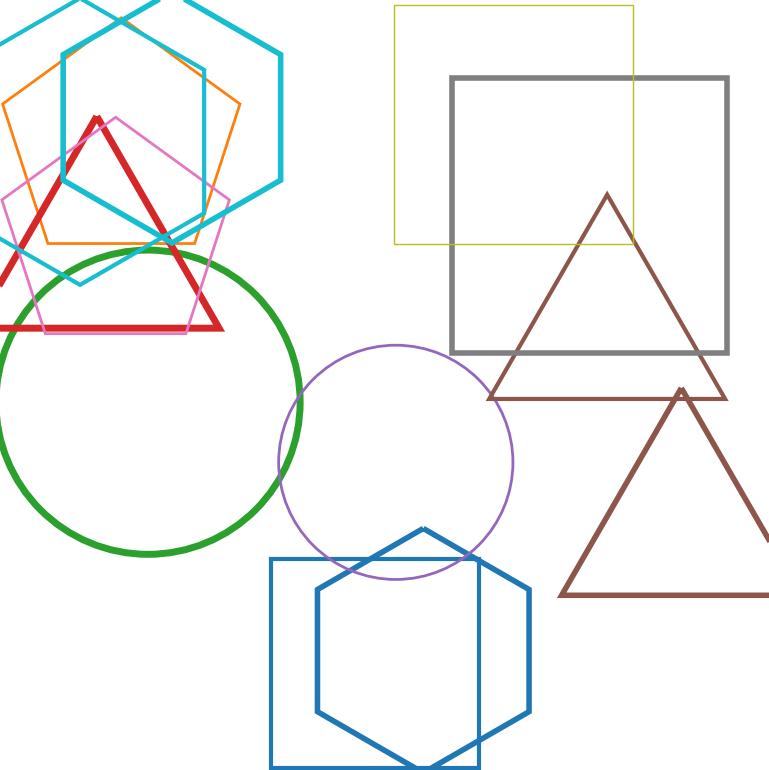[{"shape": "hexagon", "thickness": 2, "radius": 0.79, "center": [0.55, 0.155]}, {"shape": "square", "thickness": 1.5, "radius": 0.68, "center": [0.487, 0.138]}, {"shape": "pentagon", "thickness": 1, "radius": 0.81, "center": [0.157, 0.815]}, {"shape": "circle", "thickness": 2.5, "radius": 0.99, "center": [0.192, 0.478]}, {"shape": "triangle", "thickness": 2.5, "radius": 0.92, "center": [0.126, 0.666]}, {"shape": "circle", "thickness": 1, "radius": 0.76, "center": [0.514, 0.4]}, {"shape": "triangle", "thickness": 2, "radius": 0.9, "center": [0.885, 0.317]}, {"shape": "triangle", "thickness": 1.5, "radius": 0.88, "center": [0.789, 0.57]}, {"shape": "pentagon", "thickness": 1, "radius": 0.78, "center": [0.15, 0.692]}, {"shape": "square", "thickness": 2, "radius": 0.89, "center": [0.766, 0.72]}, {"shape": "square", "thickness": 0.5, "radius": 0.78, "center": [0.666, 0.838]}, {"shape": "hexagon", "thickness": 2, "radius": 0.82, "center": [0.223, 0.848]}, {"shape": "hexagon", "thickness": 1.5, "radius": 0.93, "center": [0.104, 0.816]}]